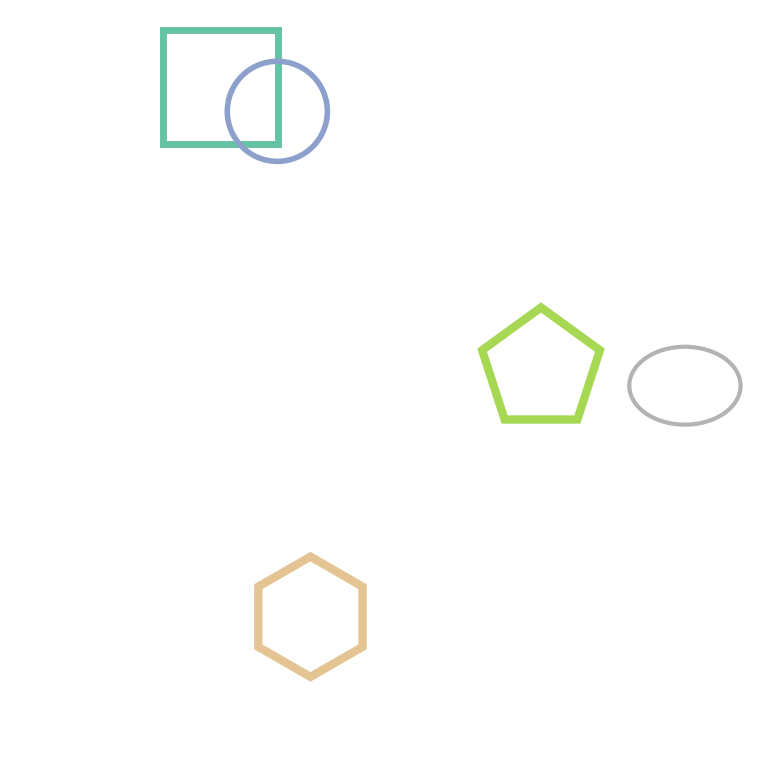[{"shape": "square", "thickness": 2.5, "radius": 0.37, "center": [0.286, 0.887]}, {"shape": "circle", "thickness": 2, "radius": 0.32, "center": [0.36, 0.855]}, {"shape": "pentagon", "thickness": 3, "radius": 0.4, "center": [0.703, 0.52]}, {"shape": "hexagon", "thickness": 3, "radius": 0.39, "center": [0.403, 0.199]}, {"shape": "oval", "thickness": 1.5, "radius": 0.36, "center": [0.89, 0.499]}]